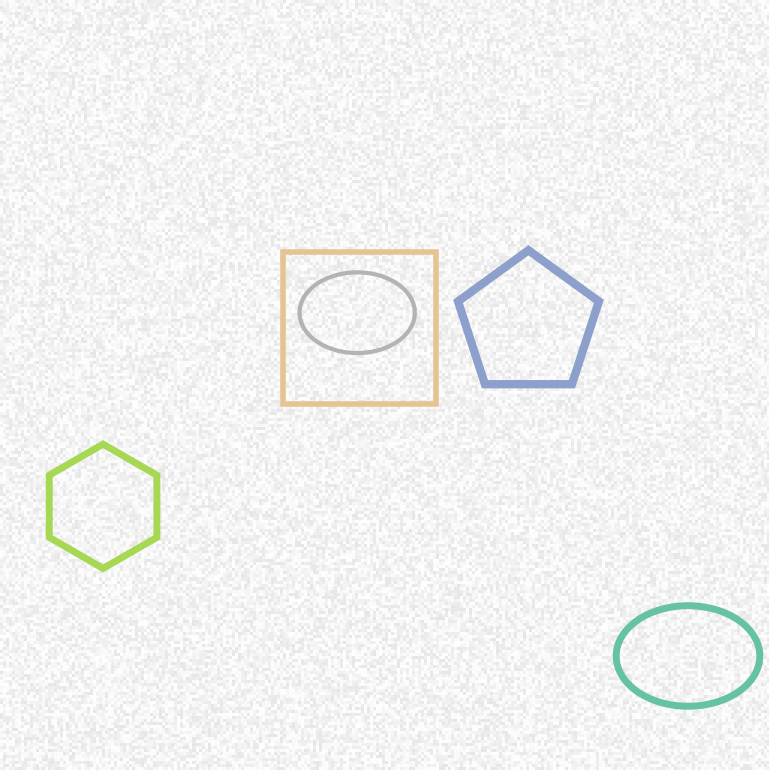[{"shape": "oval", "thickness": 2.5, "radius": 0.47, "center": [0.894, 0.148]}, {"shape": "pentagon", "thickness": 3, "radius": 0.48, "center": [0.686, 0.579]}, {"shape": "hexagon", "thickness": 2.5, "radius": 0.4, "center": [0.134, 0.342]}, {"shape": "square", "thickness": 2, "radius": 0.49, "center": [0.467, 0.574]}, {"shape": "oval", "thickness": 1.5, "radius": 0.37, "center": [0.464, 0.594]}]